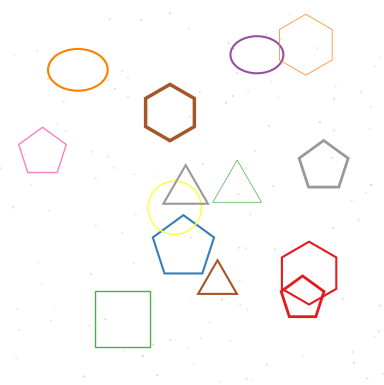[{"shape": "pentagon", "thickness": 2, "radius": 0.29, "center": [0.786, 0.225]}, {"shape": "hexagon", "thickness": 1.5, "radius": 0.41, "center": [0.803, 0.291]}, {"shape": "pentagon", "thickness": 1.5, "radius": 0.42, "center": [0.476, 0.357]}, {"shape": "square", "thickness": 1, "radius": 0.36, "center": [0.317, 0.171]}, {"shape": "triangle", "thickness": 0.5, "radius": 0.37, "center": [0.616, 0.511]}, {"shape": "oval", "thickness": 1.5, "radius": 0.34, "center": [0.667, 0.858]}, {"shape": "hexagon", "thickness": 0.5, "radius": 0.4, "center": [0.794, 0.884]}, {"shape": "oval", "thickness": 1.5, "radius": 0.39, "center": [0.202, 0.819]}, {"shape": "circle", "thickness": 1, "radius": 0.35, "center": [0.454, 0.46]}, {"shape": "hexagon", "thickness": 2.5, "radius": 0.37, "center": [0.442, 0.708]}, {"shape": "triangle", "thickness": 1.5, "radius": 0.29, "center": [0.565, 0.266]}, {"shape": "pentagon", "thickness": 1, "radius": 0.32, "center": [0.11, 0.604]}, {"shape": "triangle", "thickness": 1.5, "radius": 0.33, "center": [0.482, 0.504]}, {"shape": "pentagon", "thickness": 2, "radius": 0.33, "center": [0.841, 0.568]}]